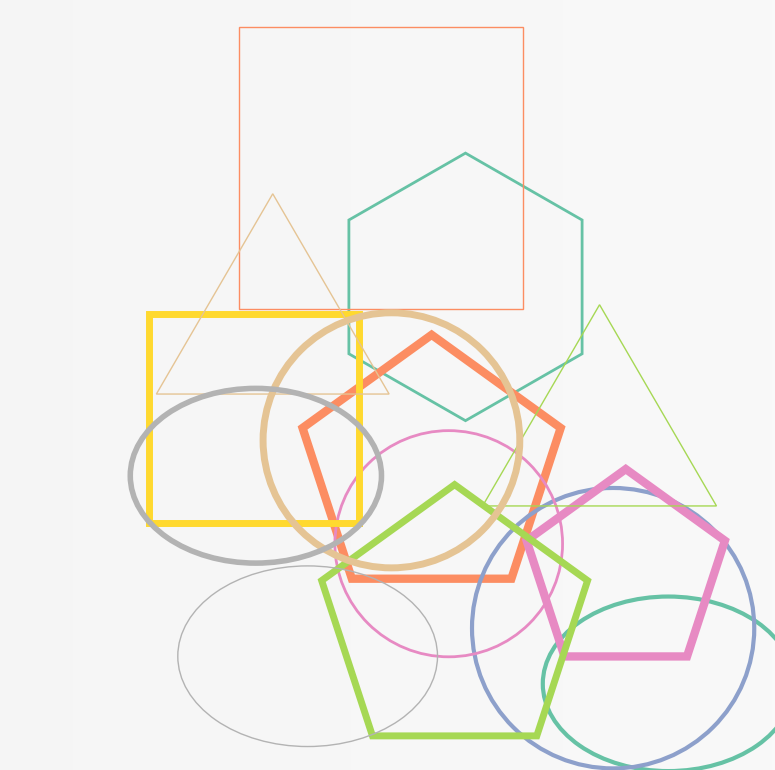[{"shape": "hexagon", "thickness": 1, "radius": 0.87, "center": [0.601, 0.627]}, {"shape": "oval", "thickness": 1.5, "radius": 0.81, "center": [0.862, 0.112]}, {"shape": "pentagon", "thickness": 3, "radius": 0.88, "center": [0.557, 0.39]}, {"shape": "square", "thickness": 0.5, "radius": 0.92, "center": [0.491, 0.781]}, {"shape": "circle", "thickness": 1.5, "radius": 0.91, "center": [0.791, 0.184]}, {"shape": "pentagon", "thickness": 3, "radius": 0.67, "center": [0.807, 0.256]}, {"shape": "circle", "thickness": 1, "radius": 0.73, "center": [0.579, 0.294]}, {"shape": "pentagon", "thickness": 2.5, "radius": 0.9, "center": [0.587, 0.19]}, {"shape": "triangle", "thickness": 0.5, "radius": 0.87, "center": [0.774, 0.43]}, {"shape": "square", "thickness": 2.5, "radius": 0.68, "center": [0.327, 0.457]}, {"shape": "circle", "thickness": 2.5, "radius": 0.83, "center": [0.505, 0.428]}, {"shape": "triangle", "thickness": 0.5, "radius": 0.87, "center": [0.352, 0.575]}, {"shape": "oval", "thickness": 0.5, "radius": 0.84, "center": [0.397, 0.148]}, {"shape": "oval", "thickness": 2, "radius": 0.81, "center": [0.33, 0.382]}]